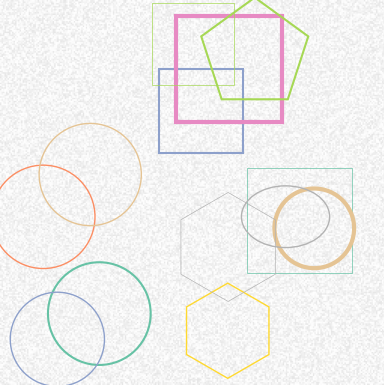[{"shape": "square", "thickness": 0.5, "radius": 0.68, "center": [0.778, 0.426]}, {"shape": "circle", "thickness": 1.5, "radius": 0.67, "center": [0.258, 0.185]}, {"shape": "circle", "thickness": 1, "radius": 0.67, "center": [0.112, 0.437]}, {"shape": "square", "thickness": 1.5, "radius": 0.55, "center": [0.523, 0.712]}, {"shape": "circle", "thickness": 1, "radius": 0.61, "center": [0.149, 0.119]}, {"shape": "square", "thickness": 3, "radius": 0.69, "center": [0.595, 0.821]}, {"shape": "pentagon", "thickness": 1.5, "radius": 0.73, "center": [0.662, 0.86]}, {"shape": "square", "thickness": 0.5, "radius": 0.54, "center": [0.501, 0.886]}, {"shape": "hexagon", "thickness": 1, "radius": 0.62, "center": [0.592, 0.141]}, {"shape": "circle", "thickness": 3, "radius": 0.52, "center": [0.816, 0.407]}, {"shape": "circle", "thickness": 1, "radius": 0.66, "center": [0.234, 0.547]}, {"shape": "oval", "thickness": 1, "radius": 0.57, "center": [0.742, 0.437]}, {"shape": "hexagon", "thickness": 0.5, "radius": 0.71, "center": [0.593, 0.359]}]